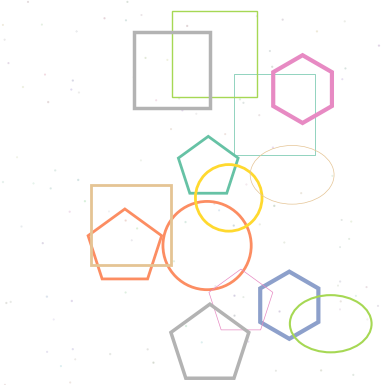[{"shape": "pentagon", "thickness": 2, "radius": 0.41, "center": [0.541, 0.564]}, {"shape": "square", "thickness": 0.5, "radius": 0.53, "center": [0.713, 0.703]}, {"shape": "pentagon", "thickness": 2, "radius": 0.5, "center": [0.324, 0.357]}, {"shape": "circle", "thickness": 2, "radius": 0.57, "center": [0.538, 0.362]}, {"shape": "hexagon", "thickness": 3, "radius": 0.44, "center": [0.751, 0.207]}, {"shape": "hexagon", "thickness": 3, "radius": 0.44, "center": [0.786, 0.769]}, {"shape": "pentagon", "thickness": 0.5, "radius": 0.44, "center": [0.626, 0.214]}, {"shape": "square", "thickness": 1, "radius": 0.56, "center": [0.557, 0.86]}, {"shape": "oval", "thickness": 1.5, "radius": 0.53, "center": [0.859, 0.159]}, {"shape": "circle", "thickness": 2, "radius": 0.43, "center": [0.594, 0.486]}, {"shape": "oval", "thickness": 0.5, "radius": 0.54, "center": [0.759, 0.546]}, {"shape": "square", "thickness": 2, "radius": 0.52, "center": [0.34, 0.415]}, {"shape": "square", "thickness": 2.5, "radius": 0.49, "center": [0.447, 0.819]}, {"shape": "pentagon", "thickness": 2.5, "radius": 0.53, "center": [0.545, 0.104]}]